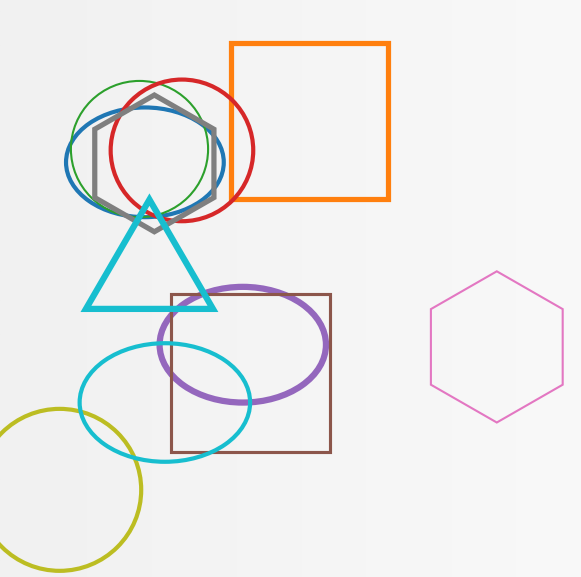[{"shape": "oval", "thickness": 2, "radius": 0.68, "center": [0.249, 0.718]}, {"shape": "square", "thickness": 2.5, "radius": 0.67, "center": [0.532, 0.79]}, {"shape": "circle", "thickness": 1, "radius": 0.59, "center": [0.24, 0.741]}, {"shape": "circle", "thickness": 2, "radius": 0.61, "center": [0.313, 0.739]}, {"shape": "oval", "thickness": 3, "radius": 0.72, "center": [0.418, 0.402]}, {"shape": "square", "thickness": 1.5, "radius": 0.68, "center": [0.431, 0.354]}, {"shape": "hexagon", "thickness": 1, "radius": 0.65, "center": [0.855, 0.398]}, {"shape": "hexagon", "thickness": 2.5, "radius": 0.59, "center": [0.266, 0.716]}, {"shape": "circle", "thickness": 2, "radius": 0.7, "center": [0.103, 0.151]}, {"shape": "oval", "thickness": 2, "radius": 0.73, "center": [0.284, 0.302]}, {"shape": "triangle", "thickness": 3, "radius": 0.63, "center": [0.257, 0.527]}]